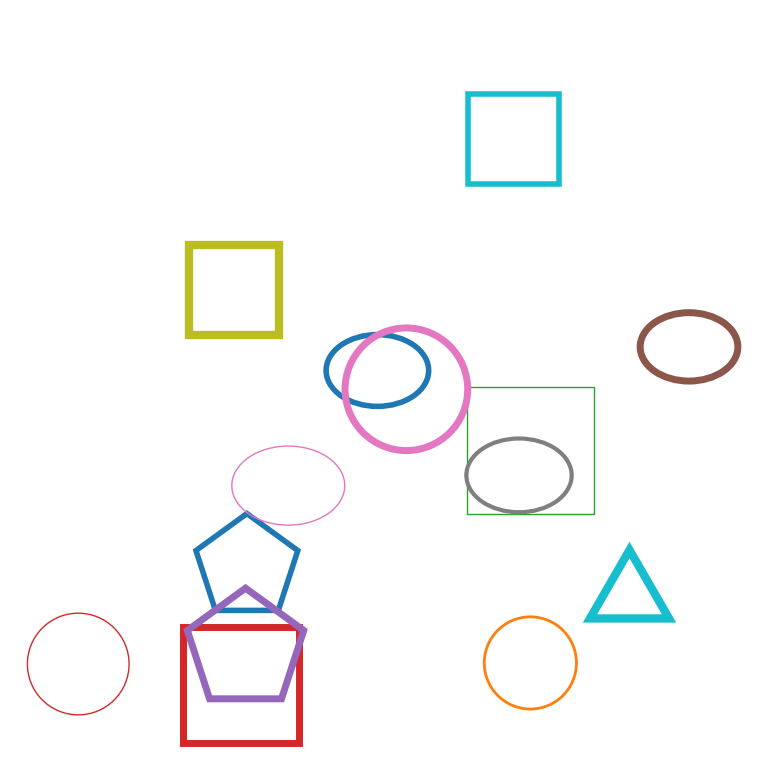[{"shape": "oval", "thickness": 2, "radius": 0.33, "center": [0.49, 0.519]}, {"shape": "pentagon", "thickness": 2, "radius": 0.35, "center": [0.321, 0.264]}, {"shape": "circle", "thickness": 1, "radius": 0.3, "center": [0.689, 0.139]}, {"shape": "square", "thickness": 0.5, "radius": 0.41, "center": [0.689, 0.415]}, {"shape": "square", "thickness": 2.5, "radius": 0.38, "center": [0.313, 0.11]}, {"shape": "circle", "thickness": 0.5, "radius": 0.33, "center": [0.102, 0.138]}, {"shape": "pentagon", "thickness": 2.5, "radius": 0.4, "center": [0.319, 0.157]}, {"shape": "oval", "thickness": 2.5, "radius": 0.32, "center": [0.895, 0.55]}, {"shape": "oval", "thickness": 0.5, "radius": 0.37, "center": [0.374, 0.369]}, {"shape": "circle", "thickness": 2.5, "radius": 0.4, "center": [0.528, 0.494]}, {"shape": "oval", "thickness": 1.5, "radius": 0.34, "center": [0.674, 0.383]}, {"shape": "square", "thickness": 3, "radius": 0.29, "center": [0.304, 0.623]}, {"shape": "square", "thickness": 2, "radius": 0.29, "center": [0.667, 0.82]}, {"shape": "triangle", "thickness": 3, "radius": 0.3, "center": [0.818, 0.226]}]